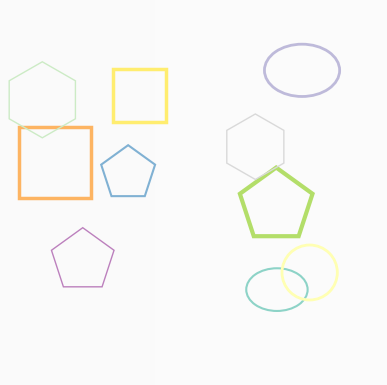[{"shape": "oval", "thickness": 1.5, "radius": 0.4, "center": [0.715, 0.248]}, {"shape": "circle", "thickness": 2, "radius": 0.36, "center": [0.799, 0.292]}, {"shape": "oval", "thickness": 2, "radius": 0.49, "center": [0.779, 0.817]}, {"shape": "pentagon", "thickness": 1.5, "radius": 0.37, "center": [0.331, 0.55]}, {"shape": "square", "thickness": 2.5, "radius": 0.46, "center": [0.142, 0.579]}, {"shape": "pentagon", "thickness": 3, "radius": 0.49, "center": [0.713, 0.466]}, {"shape": "hexagon", "thickness": 1, "radius": 0.43, "center": [0.659, 0.619]}, {"shape": "pentagon", "thickness": 1, "radius": 0.42, "center": [0.214, 0.324]}, {"shape": "hexagon", "thickness": 1, "radius": 0.49, "center": [0.109, 0.741]}, {"shape": "square", "thickness": 2.5, "radius": 0.34, "center": [0.36, 0.752]}]